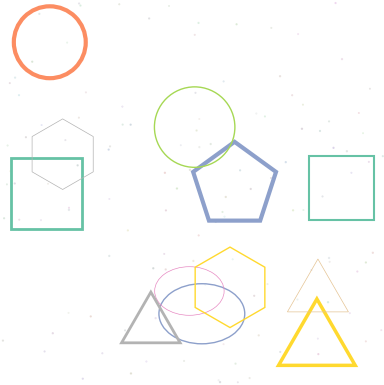[{"shape": "square", "thickness": 1.5, "radius": 0.42, "center": [0.886, 0.512]}, {"shape": "square", "thickness": 2, "radius": 0.46, "center": [0.122, 0.498]}, {"shape": "circle", "thickness": 3, "radius": 0.47, "center": [0.129, 0.89]}, {"shape": "pentagon", "thickness": 3, "radius": 0.57, "center": [0.609, 0.518]}, {"shape": "oval", "thickness": 1, "radius": 0.56, "center": [0.524, 0.185]}, {"shape": "oval", "thickness": 0.5, "radius": 0.45, "center": [0.492, 0.244]}, {"shape": "circle", "thickness": 1, "radius": 0.52, "center": [0.506, 0.67]}, {"shape": "hexagon", "thickness": 1, "radius": 0.52, "center": [0.597, 0.254]}, {"shape": "triangle", "thickness": 2.5, "radius": 0.57, "center": [0.823, 0.109]}, {"shape": "triangle", "thickness": 0.5, "radius": 0.46, "center": [0.826, 0.236]}, {"shape": "hexagon", "thickness": 0.5, "radius": 0.46, "center": [0.163, 0.6]}, {"shape": "triangle", "thickness": 2, "radius": 0.44, "center": [0.392, 0.153]}]